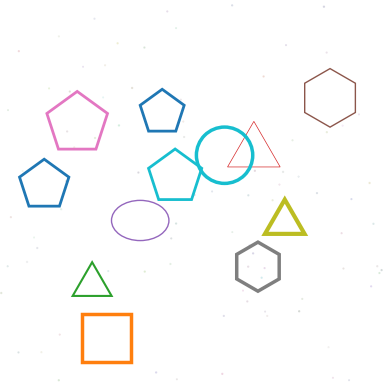[{"shape": "pentagon", "thickness": 2, "radius": 0.3, "center": [0.421, 0.708]}, {"shape": "pentagon", "thickness": 2, "radius": 0.34, "center": [0.115, 0.519]}, {"shape": "square", "thickness": 2.5, "radius": 0.31, "center": [0.276, 0.122]}, {"shape": "triangle", "thickness": 1.5, "radius": 0.29, "center": [0.239, 0.261]}, {"shape": "triangle", "thickness": 0.5, "radius": 0.39, "center": [0.659, 0.606]}, {"shape": "oval", "thickness": 1, "radius": 0.37, "center": [0.364, 0.427]}, {"shape": "hexagon", "thickness": 1, "radius": 0.38, "center": [0.857, 0.746]}, {"shape": "pentagon", "thickness": 2, "radius": 0.41, "center": [0.201, 0.68]}, {"shape": "hexagon", "thickness": 2.5, "radius": 0.32, "center": [0.67, 0.307]}, {"shape": "triangle", "thickness": 3, "radius": 0.3, "center": [0.74, 0.422]}, {"shape": "circle", "thickness": 2.5, "radius": 0.37, "center": [0.583, 0.597]}, {"shape": "pentagon", "thickness": 2, "radius": 0.36, "center": [0.455, 0.54]}]